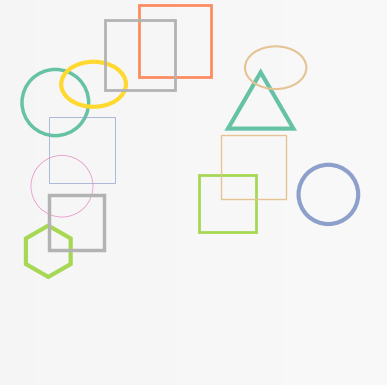[{"shape": "circle", "thickness": 2.5, "radius": 0.43, "center": [0.143, 0.734]}, {"shape": "triangle", "thickness": 3, "radius": 0.49, "center": [0.673, 0.715]}, {"shape": "square", "thickness": 2, "radius": 0.47, "center": [0.452, 0.894]}, {"shape": "circle", "thickness": 3, "radius": 0.38, "center": [0.847, 0.495]}, {"shape": "square", "thickness": 0.5, "radius": 0.43, "center": [0.211, 0.61]}, {"shape": "circle", "thickness": 0.5, "radius": 0.4, "center": [0.16, 0.516]}, {"shape": "hexagon", "thickness": 3, "radius": 0.33, "center": [0.125, 0.347]}, {"shape": "square", "thickness": 2, "radius": 0.37, "center": [0.587, 0.47]}, {"shape": "oval", "thickness": 3, "radius": 0.42, "center": [0.241, 0.781]}, {"shape": "oval", "thickness": 1.5, "radius": 0.4, "center": [0.711, 0.824]}, {"shape": "square", "thickness": 1, "radius": 0.42, "center": [0.655, 0.566]}, {"shape": "square", "thickness": 2.5, "radius": 0.36, "center": [0.198, 0.421]}, {"shape": "square", "thickness": 2, "radius": 0.45, "center": [0.362, 0.858]}]